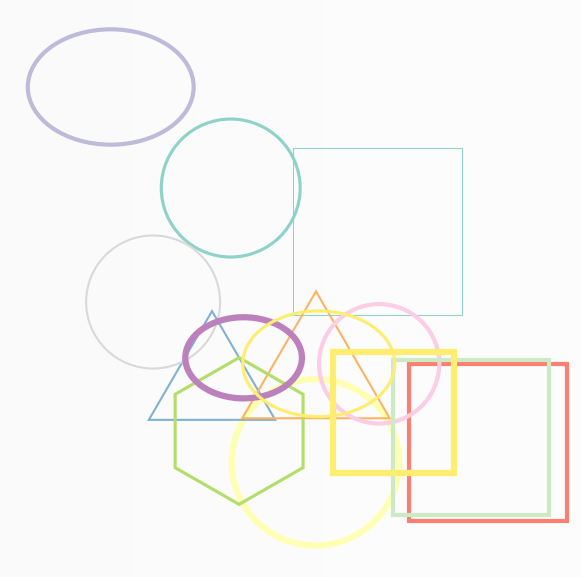[{"shape": "square", "thickness": 0.5, "radius": 0.72, "center": [0.649, 0.598]}, {"shape": "circle", "thickness": 1.5, "radius": 0.6, "center": [0.397, 0.674]}, {"shape": "circle", "thickness": 3, "radius": 0.72, "center": [0.543, 0.199]}, {"shape": "oval", "thickness": 2, "radius": 0.71, "center": [0.191, 0.848]}, {"shape": "square", "thickness": 2, "radius": 0.68, "center": [0.84, 0.233]}, {"shape": "triangle", "thickness": 1, "radius": 0.63, "center": [0.365, 0.335]}, {"shape": "triangle", "thickness": 1, "radius": 0.73, "center": [0.544, 0.348]}, {"shape": "hexagon", "thickness": 1.5, "radius": 0.64, "center": [0.411, 0.253]}, {"shape": "circle", "thickness": 2, "radius": 0.52, "center": [0.652, 0.369]}, {"shape": "circle", "thickness": 1, "radius": 0.58, "center": [0.263, 0.476]}, {"shape": "oval", "thickness": 3, "radius": 0.5, "center": [0.419, 0.38]}, {"shape": "square", "thickness": 2, "radius": 0.67, "center": [0.81, 0.242]}, {"shape": "square", "thickness": 3, "radius": 0.52, "center": [0.676, 0.285]}, {"shape": "oval", "thickness": 1.5, "radius": 0.65, "center": [0.548, 0.369]}]